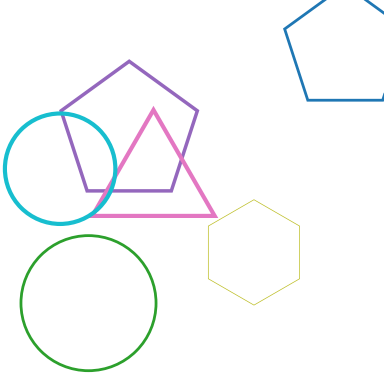[{"shape": "pentagon", "thickness": 2, "radius": 0.83, "center": [0.897, 0.874]}, {"shape": "circle", "thickness": 2, "radius": 0.88, "center": [0.23, 0.213]}, {"shape": "pentagon", "thickness": 2.5, "radius": 0.93, "center": [0.336, 0.655]}, {"shape": "triangle", "thickness": 3, "radius": 0.92, "center": [0.399, 0.531]}, {"shape": "hexagon", "thickness": 0.5, "radius": 0.68, "center": [0.66, 0.344]}, {"shape": "circle", "thickness": 3, "radius": 0.72, "center": [0.156, 0.562]}]